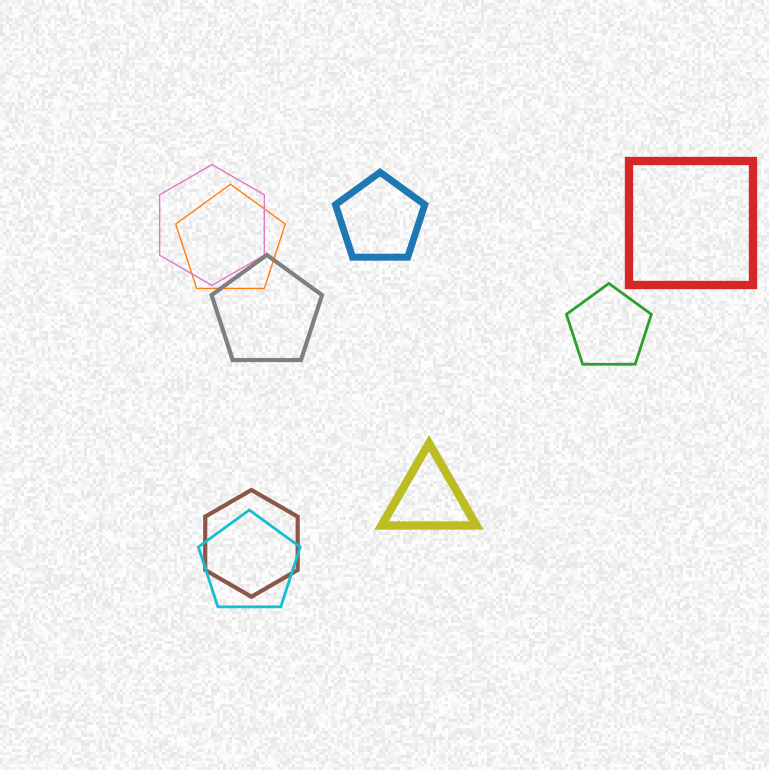[{"shape": "pentagon", "thickness": 2.5, "radius": 0.3, "center": [0.494, 0.715]}, {"shape": "pentagon", "thickness": 0.5, "radius": 0.37, "center": [0.299, 0.686]}, {"shape": "pentagon", "thickness": 1, "radius": 0.29, "center": [0.791, 0.574]}, {"shape": "square", "thickness": 3, "radius": 0.4, "center": [0.897, 0.71]}, {"shape": "hexagon", "thickness": 1.5, "radius": 0.35, "center": [0.327, 0.294]}, {"shape": "hexagon", "thickness": 0.5, "radius": 0.39, "center": [0.275, 0.708]}, {"shape": "pentagon", "thickness": 1.5, "radius": 0.38, "center": [0.347, 0.593]}, {"shape": "triangle", "thickness": 3, "radius": 0.36, "center": [0.557, 0.353]}, {"shape": "pentagon", "thickness": 1, "radius": 0.35, "center": [0.324, 0.268]}]